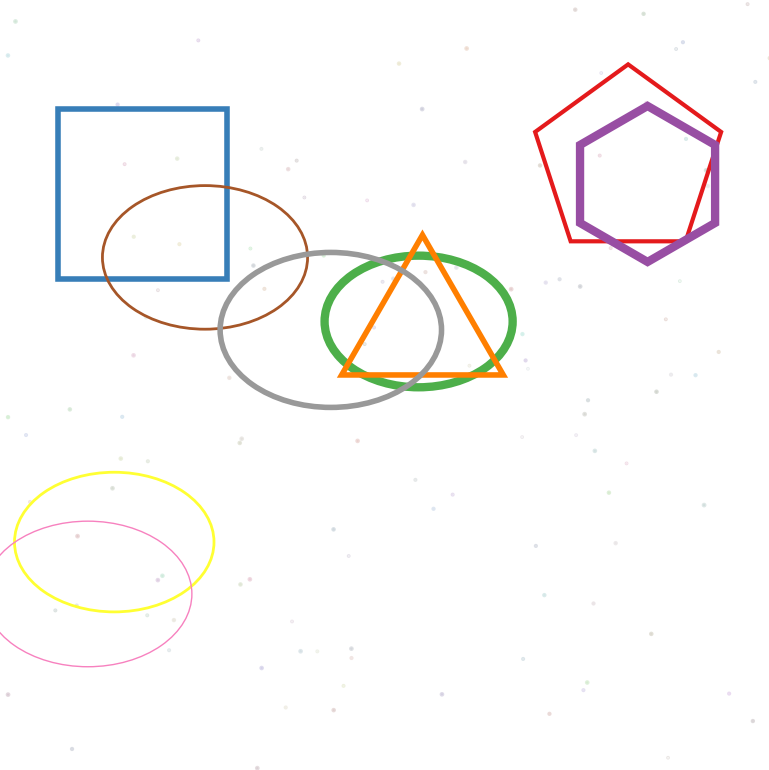[{"shape": "pentagon", "thickness": 1.5, "radius": 0.64, "center": [0.816, 0.789]}, {"shape": "square", "thickness": 2, "radius": 0.55, "center": [0.185, 0.748]}, {"shape": "oval", "thickness": 3, "radius": 0.61, "center": [0.544, 0.583]}, {"shape": "hexagon", "thickness": 3, "radius": 0.51, "center": [0.841, 0.761]}, {"shape": "triangle", "thickness": 2, "radius": 0.61, "center": [0.549, 0.574]}, {"shape": "oval", "thickness": 1, "radius": 0.65, "center": [0.148, 0.296]}, {"shape": "oval", "thickness": 1, "radius": 0.67, "center": [0.266, 0.666]}, {"shape": "oval", "thickness": 0.5, "radius": 0.68, "center": [0.114, 0.229]}, {"shape": "oval", "thickness": 2, "radius": 0.72, "center": [0.43, 0.572]}]